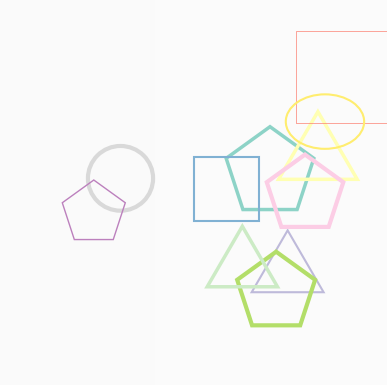[{"shape": "pentagon", "thickness": 2.5, "radius": 0.59, "center": [0.697, 0.552]}, {"shape": "triangle", "thickness": 2.5, "radius": 0.59, "center": [0.82, 0.593]}, {"shape": "triangle", "thickness": 1.5, "radius": 0.54, "center": [0.742, 0.295]}, {"shape": "square", "thickness": 0.5, "radius": 0.59, "center": [0.883, 0.8]}, {"shape": "square", "thickness": 1.5, "radius": 0.41, "center": [0.584, 0.51]}, {"shape": "pentagon", "thickness": 3, "radius": 0.53, "center": [0.713, 0.241]}, {"shape": "pentagon", "thickness": 3, "radius": 0.52, "center": [0.787, 0.495]}, {"shape": "circle", "thickness": 3, "radius": 0.42, "center": [0.311, 0.537]}, {"shape": "pentagon", "thickness": 1, "radius": 0.43, "center": [0.242, 0.447]}, {"shape": "triangle", "thickness": 2.5, "radius": 0.52, "center": [0.625, 0.308]}, {"shape": "oval", "thickness": 1.5, "radius": 0.51, "center": [0.839, 0.684]}]